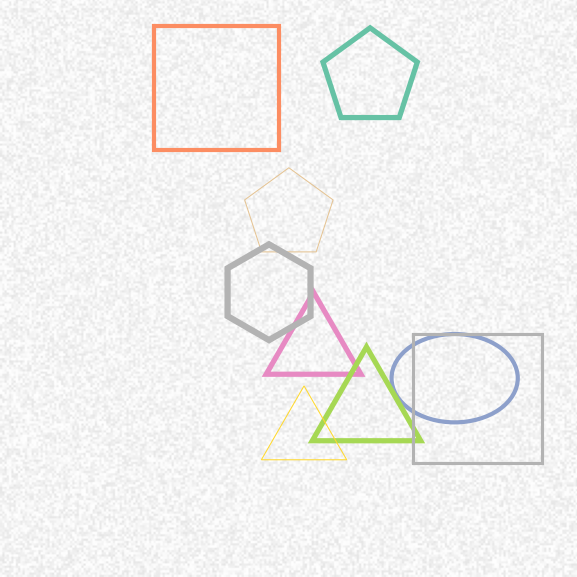[{"shape": "pentagon", "thickness": 2.5, "radius": 0.43, "center": [0.641, 0.865]}, {"shape": "square", "thickness": 2, "radius": 0.54, "center": [0.375, 0.846]}, {"shape": "oval", "thickness": 2, "radius": 0.55, "center": [0.787, 0.344]}, {"shape": "triangle", "thickness": 2.5, "radius": 0.47, "center": [0.543, 0.398]}, {"shape": "triangle", "thickness": 2.5, "radius": 0.54, "center": [0.635, 0.29]}, {"shape": "triangle", "thickness": 0.5, "radius": 0.43, "center": [0.526, 0.246]}, {"shape": "pentagon", "thickness": 0.5, "radius": 0.4, "center": [0.5, 0.628]}, {"shape": "square", "thickness": 1.5, "radius": 0.56, "center": [0.826, 0.309]}, {"shape": "hexagon", "thickness": 3, "radius": 0.41, "center": [0.466, 0.493]}]